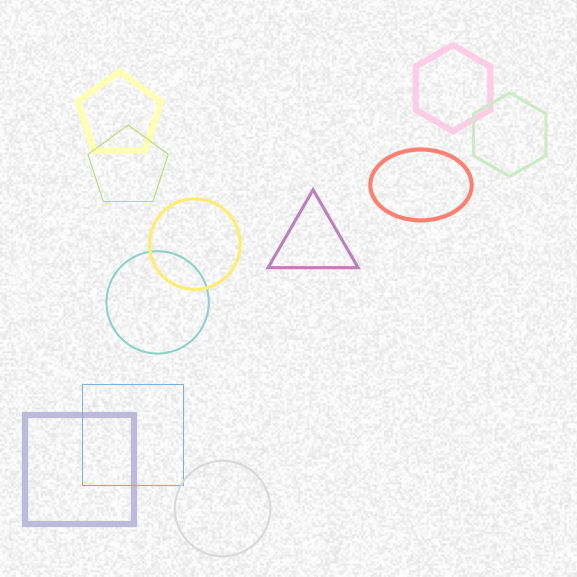[{"shape": "circle", "thickness": 1, "radius": 0.44, "center": [0.273, 0.476]}, {"shape": "pentagon", "thickness": 3, "radius": 0.38, "center": [0.207, 0.8]}, {"shape": "square", "thickness": 3, "radius": 0.47, "center": [0.138, 0.186]}, {"shape": "oval", "thickness": 2, "radius": 0.44, "center": [0.729, 0.679]}, {"shape": "square", "thickness": 0.5, "radius": 0.44, "center": [0.23, 0.247]}, {"shape": "pentagon", "thickness": 0.5, "radius": 0.37, "center": [0.222, 0.709]}, {"shape": "hexagon", "thickness": 3, "radius": 0.37, "center": [0.784, 0.846]}, {"shape": "circle", "thickness": 1, "radius": 0.41, "center": [0.385, 0.118]}, {"shape": "triangle", "thickness": 1.5, "radius": 0.45, "center": [0.542, 0.581]}, {"shape": "hexagon", "thickness": 1.5, "radius": 0.36, "center": [0.883, 0.766]}, {"shape": "circle", "thickness": 1.5, "radius": 0.39, "center": [0.337, 0.576]}]